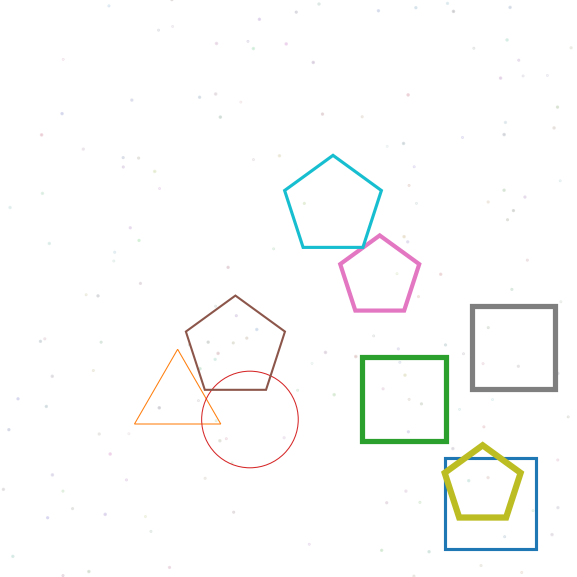[{"shape": "square", "thickness": 1.5, "radius": 0.39, "center": [0.85, 0.127]}, {"shape": "triangle", "thickness": 0.5, "radius": 0.43, "center": [0.308, 0.308]}, {"shape": "square", "thickness": 2.5, "radius": 0.36, "center": [0.7, 0.308]}, {"shape": "circle", "thickness": 0.5, "radius": 0.42, "center": [0.433, 0.273]}, {"shape": "pentagon", "thickness": 1, "radius": 0.45, "center": [0.408, 0.397]}, {"shape": "pentagon", "thickness": 2, "radius": 0.36, "center": [0.658, 0.52]}, {"shape": "square", "thickness": 2.5, "radius": 0.36, "center": [0.89, 0.397]}, {"shape": "pentagon", "thickness": 3, "radius": 0.35, "center": [0.836, 0.159]}, {"shape": "pentagon", "thickness": 1.5, "radius": 0.44, "center": [0.577, 0.642]}]